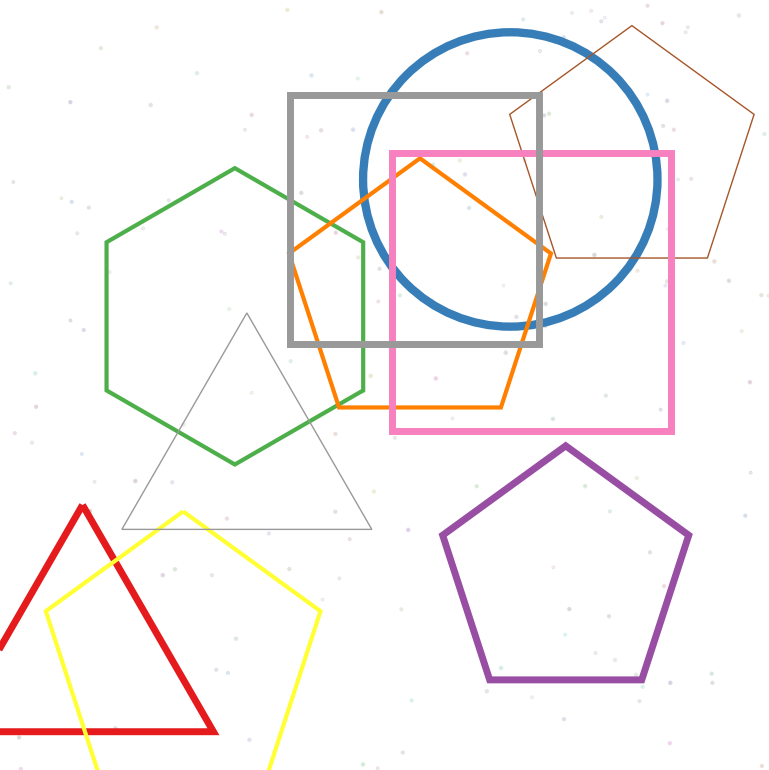[{"shape": "triangle", "thickness": 2.5, "radius": 0.98, "center": [0.107, 0.148]}, {"shape": "circle", "thickness": 3, "radius": 0.96, "center": [0.663, 0.767]}, {"shape": "hexagon", "thickness": 1.5, "radius": 0.96, "center": [0.305, 0.589]}, {"shape": "pentagon", "thickness": 2.5, "radius": 0.84, "center": [0.735, 0.253]}, {"shape": "pentagon", "thickness": 1.5, "radius": 0.89, "center": [0.545, 0.616]}, {"shape": "pentagon", "thickness": 1.5, "radius": 0.94, "center": [0.238, 0.148]}, {"shape": "pentagon", "thickness": 0.5, "radius": 0.83, "center": [0.821, 0.8]}, {"shape": "square", "thickness": 2.5, "radius": 0.9, "center": [0.69, 0.621]}, {"shape": "square", "thickness": 2.5, "radius": 0.81, "center": [0.538, 0.715]}, {"shape": "triangle", "thickness": 0.5, "radius": 0.94, "center": [0.321, 0.406]}]